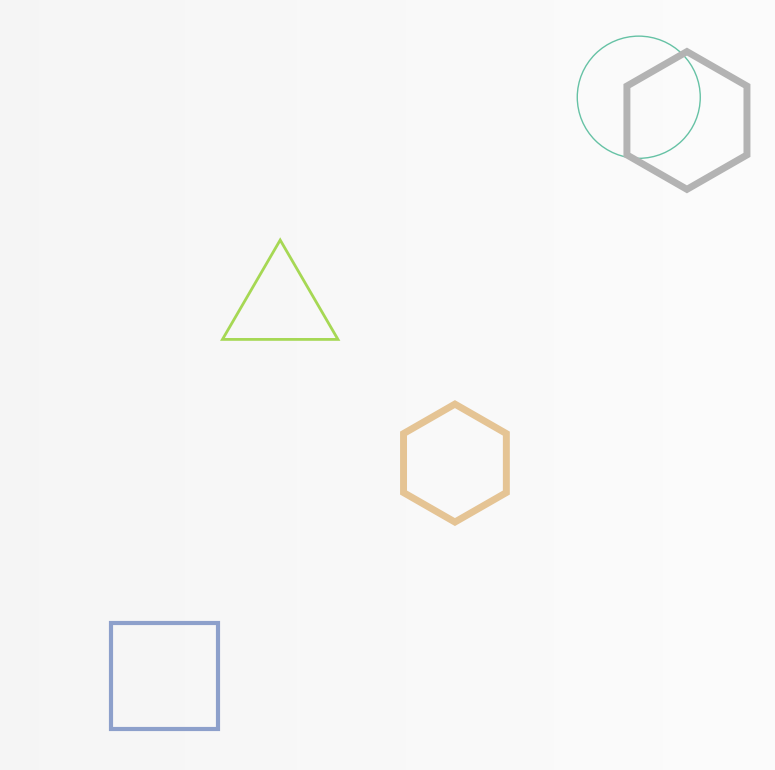[{"shape": "circle", "thickness": 0.5, "radius": 0.4, "center": [0.824, 0.874]}, {"shape": "square", "thickness": 1.5, "radius": 0.34, "center": [0.213, 0.123]}, {"shape": "triangle", "thickness": 1, "radius": 0.43, "center": [0.362, 0.602]}, {"shape": "hexagon", "thickness": 2.5, "radius": 0.38, "center": [0.587, 0.399]}, {"shape": "hexagon", "thickness": 2.5, "radius": 0.45, "center": [0.886, 0.844]}]